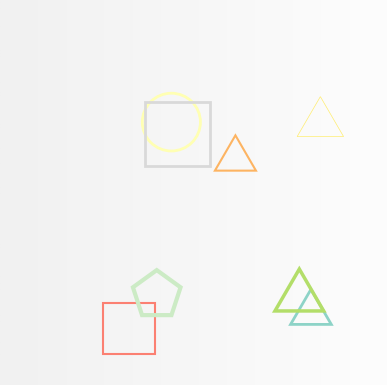[{"shape": "triangle", "thickness": 2, "radius": 0.3, "center": [0.802, 0.188]}, {"shape": "circle", "thickness": 2, "radius": 0.38, "center": [0.442, 0.683]}, {"shape": "square", "thickness": 1.5, "radius": 0.33, "center": [0.333, 0.147]}, {"shape": "triangle", "thickness": 1.5, "radius": 0.31, "center": [0.608, 0.587]}, {"shape": "triangle", "thickness": 2.5, "radius": 0.36, "center": [0.772, 0.229]}, {"shape": "square", "thickness": 2, "radius": 0.42, "center": [0.457, 0.652]}, {"shape": "pentagon", "thickness": 3, "radius": 0.32, "center": [0.404, 0.234]}, {"shape": "triangle", "thickness": 0.5, "radius": 0.35, "center": [0.827, 0.68]}]